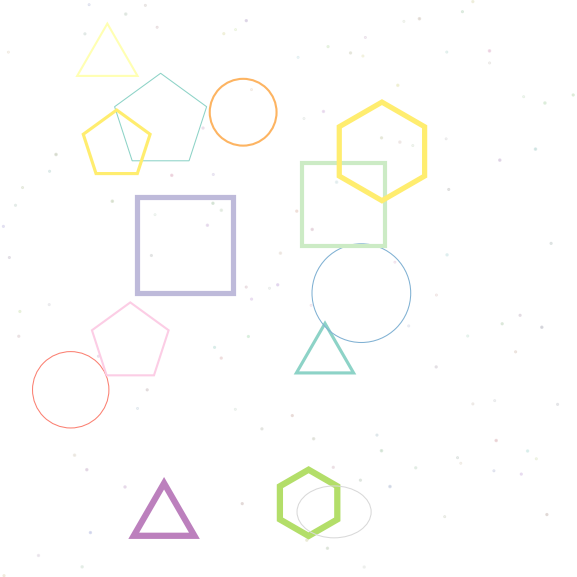[{"shape": "pentagon", "thickness": 0.5, "radius": 0.42, "center": [0.278, 0.788]}, {"shape": "triangle", "thickness": 1.5, "radius": 0.29, "center": [0.563, 0.382]}, {"shape": "triangle", "thickness": 1, "radius": 0.3, "center": [0.186, 0.898]}, {"shape": "square", "thickness": 2.5, "radius": 0.41, "center": [0.32, 0.575]}, {"shape": "circle", "thickness": 0.5, "radius": 0.33, "center": [0.122, 0.324]}, {"shape": "circle", "thickness": 0.5, "radius": 0.43, "center": [0.626, 0.492]}, {"shape": "circle", "thickness": 1, "radius": 0.29, "center": [0.421, 0.805]}, {"shape": "hexagon", "thickness": 3, "radius": 0.29, "center": [0.534, 0.128]}, {"shape": "pentagon", "thickness": 1, "radius": 0.35, "center": [0.226, 0.406]}, {"shape": "oval", "thickness": 0.5, "radius": 0.32, "center": [0.579, 0.113]}, {"shape": "triangle", "thickness": 3, "radius": 0.3, "center": [0.284, 0.102]}, {"shape": "square", "thickness": 2, "radius": 0.36, "center": [0.595, 0.645]}, {"shape": "pentagon", "thickness": 1.5, "radius": 0.3, "center": [0.202, 0.748]}, {"shape": "hexagon", "thickness": 2.5, "radius": 0.43, "center": [0.661, 0.737]}]